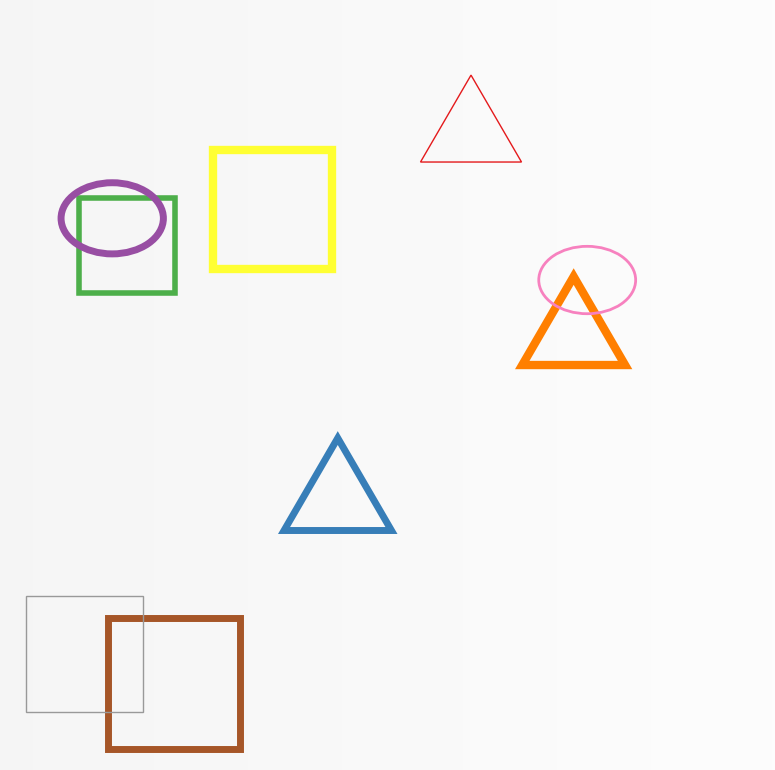[{"shape": "triangle", "thickness": 0.5, "radius": 0.38, "center": [0.608, 0.827]}, {"shape": "triangle", "thickness": 2.5, "radius": 0.4, "center": [0.436, 0.351]}, {"shape": "square", "thickness": 2, "radius": 0.31, "center": [0.164, 0.681]}, {"shape": "oval", "thickness": 2.5, "radius": 0.33, "center": [0.145, 0.716]}, {"shape": "triangle", "thickness": 3, "radius": 0.38, "center": [0.74, 0.564]}, {"shape": "square", "thickness": 3, "radius": 0.39, "center": [0.352, 0.728]}, {"shape": "square", "thickness": 2.5, "radius": 0.42, "center": [0.224, 0.113]}, {"shape": "oval", "thickness": 1, "radius": 0.31, "center": [0.758, 0.636]}, {"shape": "square", "thickness": 0.5, "radius": 0.38, "center": [0.109, 0.151]}]